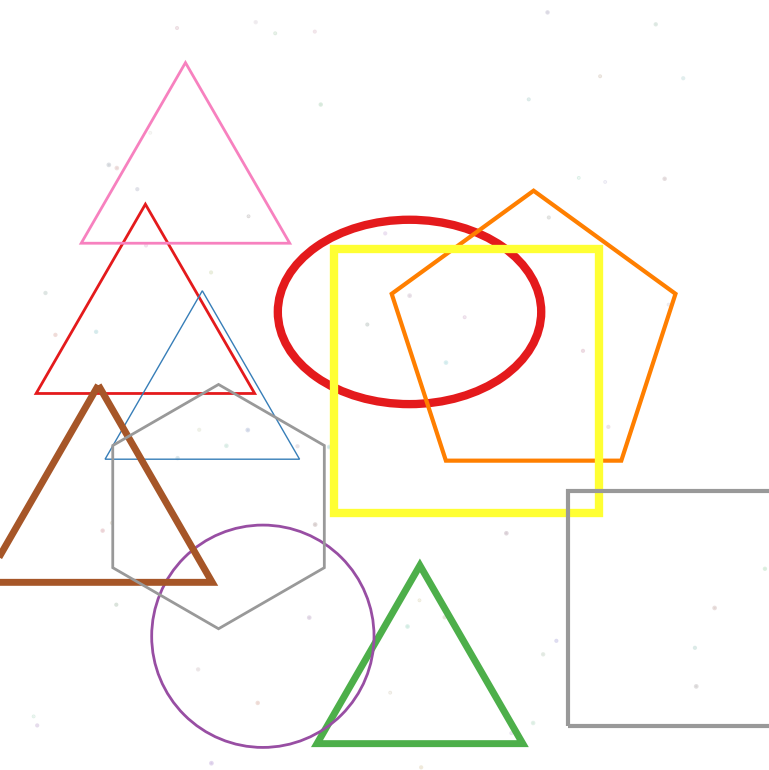[{"shape": "oval", "thickness": 3, "radius": 0.86, "center": [0.532, 0.595]}, {"shape": "triangle", "thickness": 1, "radius": 0.82, "center": [0.189, 0.571]}, {"shape": "triangle", "thickness": 0.5, "radius": 0.73, "center": [0.263, 0.477]}, {"shape": "triangle", "thickness": 2.5, "radius": 0.77, "center": [0.545, 0.111]}, {"shape": "circle", "thickness": 1, "radius": 0.72, "center": [0.341, 0.174]}, {"shape": "pentagon", "thickness": 1.5, "radius": 0.97, "center": [0.693, 0.559]}, {"shape": "square", "thickness": 3, "radius": 0.86, "center": [0.606, 0.505]}, {"shape": "triangle", "thickness": 2.5, "radius": 0.85, "center": [0.128, 0.329]}, {"shape": "triangle", "thickness": 1, "radius": 0.78, "center": [0.241, 0.762]}, {"shape": "hexagon", "thickness": 1, "radius": 0.79, "center": [0.284, 0.342]}, {"shape": "square", "thickness": 1.5, "radius": 0.76, "center": [0.89, 0.21]}]